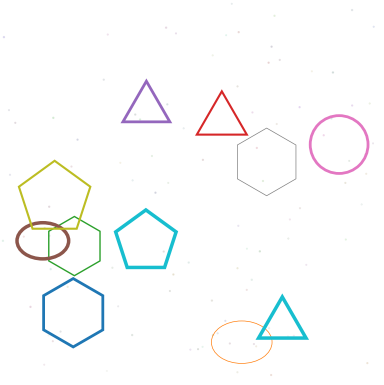[{"shape": "hexagon", "thickness": 2, "radius": 0.44, "center": [0.19, 0.188]}, {"shape": "oval", "thickness": 0.5, "radius": 0.39, "center": [0.628, 0.111]}, {"shape": "hexagon", "thickness": 1, "radius": 0.38, "center": [0.193, 0.361]}, {"shape": "triangle", "thickness": 1.5, "radius": 0.37, "center": [0.576, 0.688]}, {"shape": "triangle", "thickness": 2, "radius": 0.35, "center": [0.38, 0.719]}, {"shape": "oval", "thickness": 2.5, "radius": 0.34, "center": [0.111, 0.375]}, {"shape": "circle", "thickness": 2, "radius": 0.38, "center": [0.881, 0.625]}, {"shape": "hexagon", "thickness": 0.5, "radius": 0.44, "center": [0.693, 0.579]}, {"shape": "pentagon", "thickness": 1.5, "radius": 0.49, "center": [0.142, 0.485]}, {"shape": "triangle", "thickness": 2.5, "radius": 0.36, "center": [0.733, 0.158]}, {"shape": "pentagon", "thickness": 2.5, "radius": 0.41, "center": [0.379, 0.372]}]